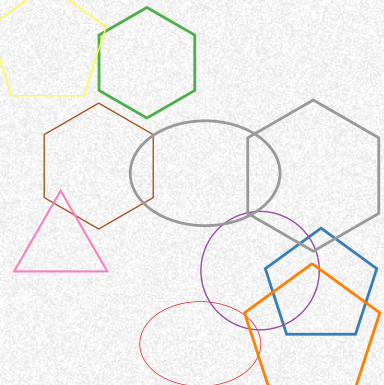[{"shape": "oval", "thickness": 0.5, "radius": 0.79, "center": [0.52, 0.107]}, {"shape": "pentagon", "thickness": 2, "radius": 0.76, "center": [0.834, 0.255]}, {"shape": "hexagon", "thickness": 2, "radius": 0.72, "center": [0.382, 0.837]}, {"shape": "circle", "thickness": 1, "radius": 0.77, "center": [0.676, 0.297]}, {"shape": "pentagon", "thickness": 2, "radius": 0.92, "center": [0.811, 0.13]}, {"shape": "pentagon", "thickness": 1, "radius": 0.8, "center": [0.124, 0.881]}, {"shape": "hexagon", "thickness": 1, "radius": 0.82, "center": [0.256, 0.569]}, {"shape": "triangle", "thickness": 1.5, "radius": 0.7, "center": [0.158, 0.365]}, {"shape": "hexagon", "thickness": 2, "radius": 0.98, "center": [0.814, 0.544]}, {"shape": "oval", "thickness": 2, "radius": 0.97, "center": [0.533, 0.55]}]